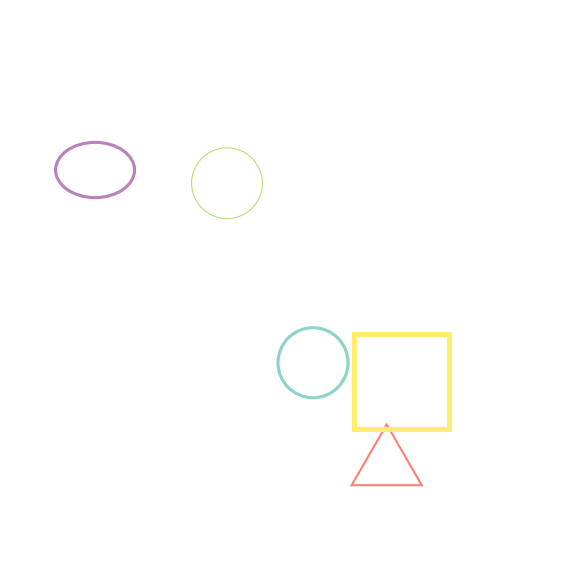[{"shape": "circle", "thickness": 1.5, "radius": 0.3, "center": [0.542, 0.371]}, {"shape": "triangle", "thickness": 1, "radius": 0.35, "center": [0.67, 0.194]}, {"shape": "circle", "thickness": 0.5, "radius": 0.31, "center": [0.393, 0.682]}, {"shape": "oval", "thickness": 1.5, "radius": 0.34, "center": [0.165, 0.705]}, {"shape": "square", "thickness": 2.5, "radius": 0.41, "center": [0.695, 0.339]}]